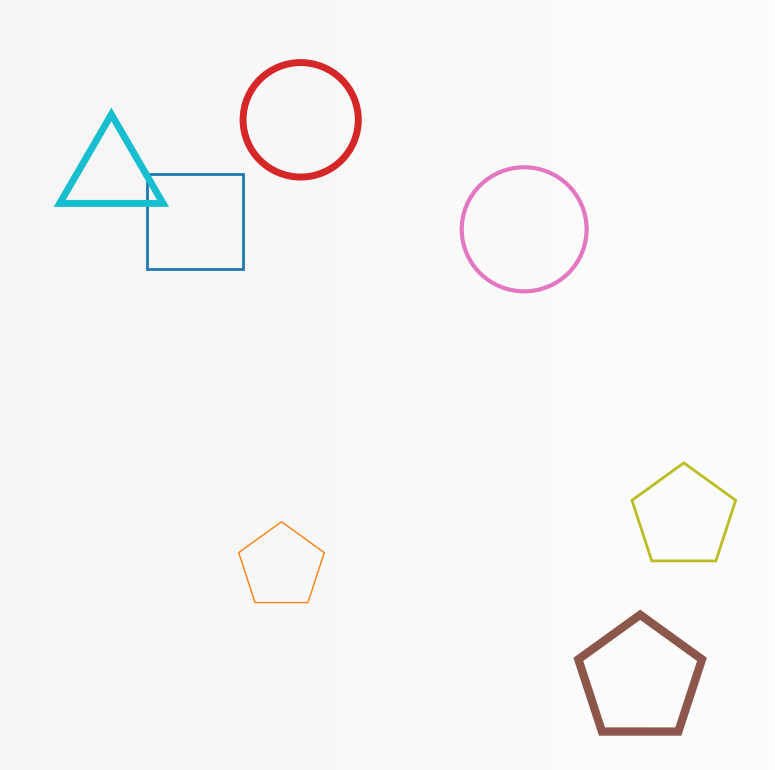[{"shape": "square", "thickness": 1, "radius": 0.31, "center": [0.252, 0.712]}, {"shape": "pentagon", "thickness": 0.5, "radius": 0.29, "center": [0.363, 0.264]}, {"shape": "circle", "thickness": 2.5, "radius": 0.37, "center": [0.388, 0.844]}, {"shape": "pentagon", "thickness": 3, "radius": 0.42, "center": [0.826, 0.118]}, {"shape": "circle", "thickness": 1.5, "radius": 0.4, "center": [0.676, 0.702]}, {"shape": "pentagon", "thickness": 1, "radius": 0.35, "center": [0.882, 0.328]}, {"shape": "triangle", "thickness": 2.5, "radius": 0.38, "center": [0.144, 0.774]}]